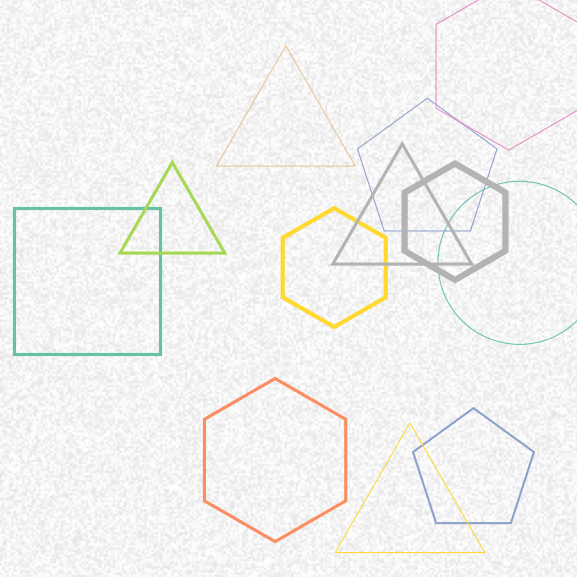[{"shape": "square", "thickness": 1.5, "radius": 0.63, "center": [0.151, 0.513]}, {"shape": "circle", "thickness": 0.5, "radius": 0.71, "center": [0.9, 0.544]}, {"shape": "hexagon", "thickness": 1.5, "radius": 0.71, "center": [0.476, 0.202]}, {"shape": "pentagon", "thickness": 0.5, "radius": 0.64, "center": [0.74, 0.702]}, {"shape": "pentagon", "thickness": 1, "radius": 0.55, "center": [0.82, 0.182]}, {"shape": "hexagon", "thickness": 0.5, "radius": 0.73, "center": [0.881, 0.884]}, {"shape": "triangle", "thickness": 1.5, "radius": 0.52, "center": [0.298, 0.613]}, {"shape": "triangle", "thickness": 0.5, "radius": 0.75, "center": [0.71, 0.117]}, {"shape": "hexagon", "thickness": 2, "radius": 0.51, "center": [0.579, 0.536]}, {"shape": "triangle", "thickness": 0.5, "radius": 0.69, "center": [0.495, 0.781]}, {"shape": "hexagon", "thickness": 3, "radius": 0.5, "center": [0.788, 0.615]}, {"shape": "triangle", "thickness": 1.5, "radius": 0.69, "center": [0.696, 0.611]}]